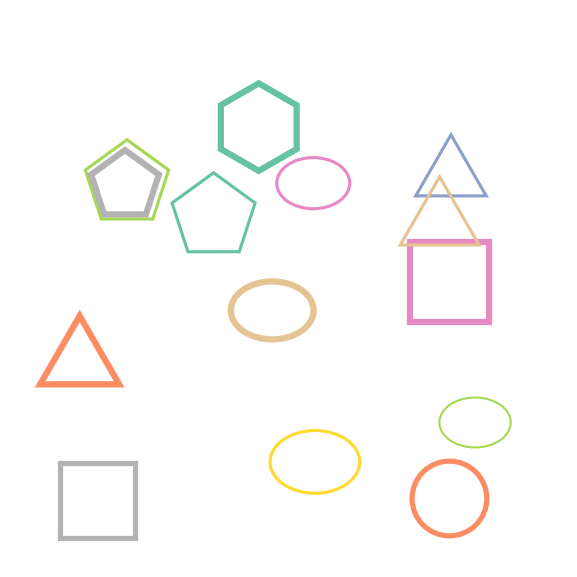[{"shape": "hexagon", "thickness": 3, "radius": 0.38, "center": [0.448, 0.779]}, {"shape": "pentagon", "thickness": 1.5, "radius": 0.38, "center": [0.37, 0.624]}, {"shape": "circle", "thickness": 2.5, "radius": 0.32, "center": [0.778, 0.136]}, {"shape": "triangle", "thickness": 3, "radius": 0.39, "center": [0.138, 0.373]}, {"shape": "triangle", "thickness": 1.5, "radius": 0.35, "center": [0.781, 0.695]}, {"shape": "oval", "thickness": 1.5, "radius": 0.32, "center": [0.542, 0.682]}, {"shape": "square", "thickness": 3, "radius": 0.34, "center": [0.779, 0.511]}, {"shape": "oval", "thickness": 1, "radius": 0.31, "center": [0.823, 0.268]}, {"shape": "pentagon", "thickness": 1.5, "radius": 0.38, "center": [0.22, 0.681]}, {"shape": "oval", "thickness": 1.5, "radius": 0.39, "center": [0.545, 0.199]}, {"shape": "oval", "thickness": 3, "radius": 0.36, "center": [0.471, 0.462]}, {"shape": "triangle", "thickness": 1.5, "radius": 0.39, "center": [0.761, 0.614]}, {"shape": "square", "thickness": 2.5, "radius": 0.33, "center": [0.169, 0.133]}, {"shape": "pentagon", "thickness": 3, "radius": 0.31, "center": [0.216, 0.678]}]